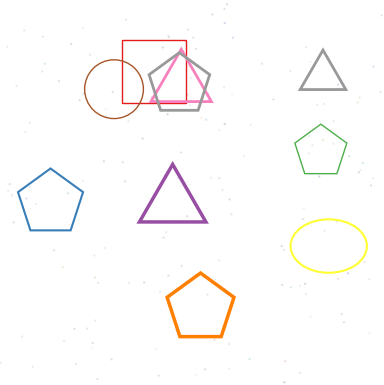[{"shape": "square", "thickness": 1, "radius": 0.41, "center": [0.4, 0.815]}, {"shape": "pentagon", "thickness": 1.5, "radius": 0.44, "center": [0.131, 0.474]}, {"shape": "pentagon", "thickness": 1, "radius": 0.36, "center": [0.833, 0.606]}, {"shape": "triangle", "thickness": 2.5, "radius": 0.5, "center": [0.449, 0.473]}, {"shape": "pentagon", "thickness": 2.5, "radius": 0.46, "center": [0.521, 0.2]}, {"shape": "oval", "thickness": 1.5, "radius": 0.5, "center": [0.854, 0.361]}, {"shape": "circle", "thickness": 1, "radius": 0.38, "center": [0.296, 0.768]}, {"shape": "triangle", "thickness": 2, "radius": 0.45, "center": [0.471, 0.781]}, {"shape": "pentagon", "thickness": 2, "radius": 0.41, "center": [0.466, 0.78]}, {"shape": "triangle", "thickness": 2, "radius": 0.34, "center": [0.839, 0.802]}]